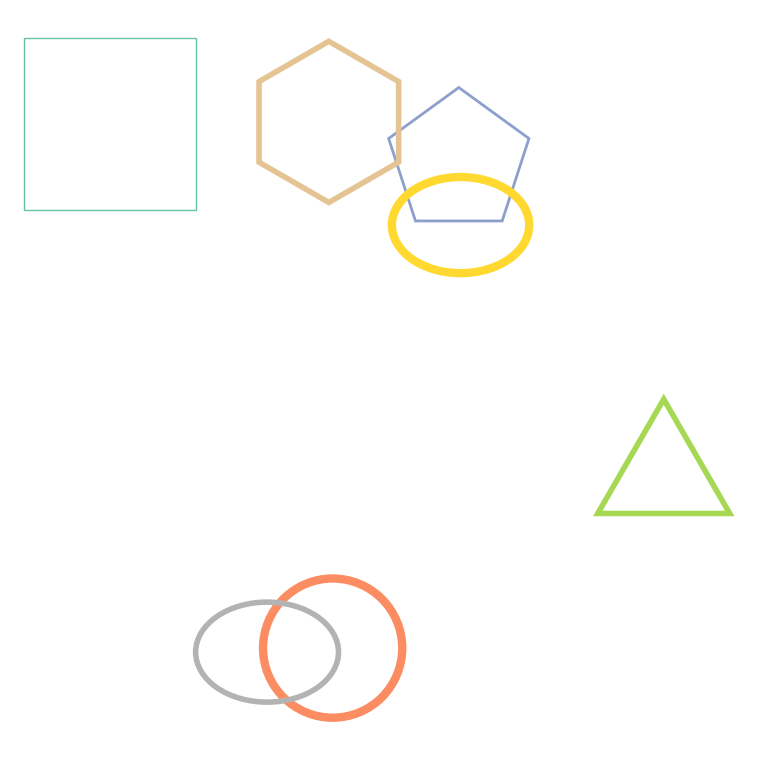[{"shape": "square", "thickness": 0.5, "radius": 0.56, "center": [0.142, 0.839]}, {"shape": "circle", "thickness": 3, "radius": 0.45, "center": [0.432, 0.158]}, {"shape": "pentagon", "thickness": 1, "radius": 0.48, "center": [0.596, 0.791]}, {"shape": "triangle", "thickness": 2, "radius": 0.49, "center": [0.862, 0.383]}, {"shape": "oval", "thickness": 3, "radius": 0.45, "center": [0.598, 0.708]}, {"shape": "hexagon", "thickness": 2, "radius": 0.52, "center": [0.427, 0.842]}, {"shape": "oval", "thickness": 2, "radius": 0.46, "center": [0.347, 0.153]}]